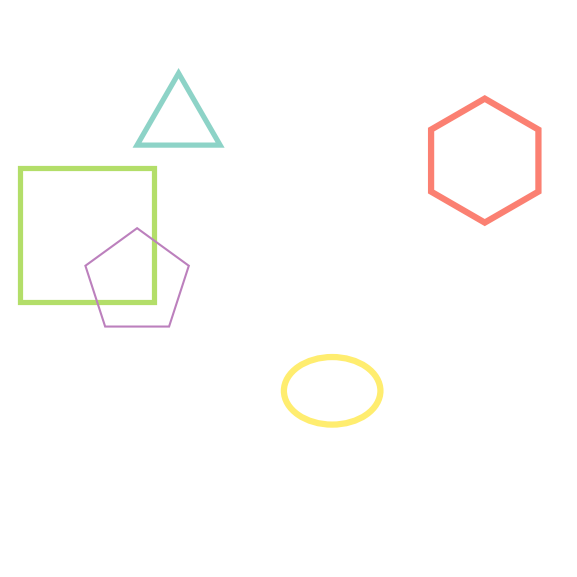[{"shape": "triangle", "thickness": 2.5, "radius": 0.41, "center": [0.309, 0.789]}, {"shape": "hexagon", "thickness": 3, "radius": 0.54, "center": [0.839, 0.721]}, {"shape": "square", "thickness": 2.5, "radius": 0.58, "center": [0.15, 0.593]}, {"shape": "pentagon", "thickness": 1, "radius": 0.47, "center": [0.237, 0.51]}, {"shape": "oval", "thickness": 3, "radius": 0.42, "center": [0.575, 0.322]}]